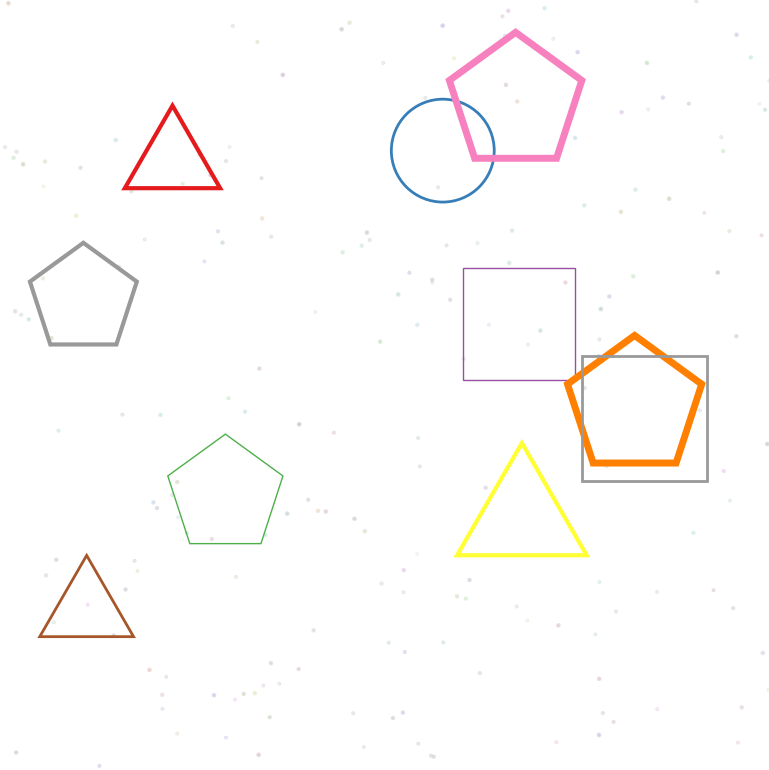[{"shape": "triangle", "thickness": 1.5, "radius": 0.36, "center": [0.224, 0.791]}, {"shape": "circle", "thickness": 1, "radius": 0.33, "center": [0.575, 0.804]}, {"shape": "pentagon", "thickness": 0.5, "radius": 0.39, "center": [0.293, 0.358]}, {"shape": "square", "thickness": 0.5, "radius": 0.36, "center": [0.674, 0.579]}, {"shape": "pentagon", "thickness": 2.5, "radius": 0.46, "center": [0.824, 0.473]}, {"shape": "triangle", "thickness": 1.5, "radius": 0.49, "center": [0.678, 0.327]}, {"shape": "triangle", "thickness": 1, "radius": 0.35, "center": [0.113, 0.208]}, {"shape": "pentagon", "thickness": 2.5, "radius": 0.45, "center": [0.67, 0.868]}, {"shape": "pentagon", "thickness": 1.5, "radius": 0.36, "center": [0.108, 0.612]}, {"shape": "square", "thickness": 1, "radius": 0.4, "center": [0.837, 0.457]}]